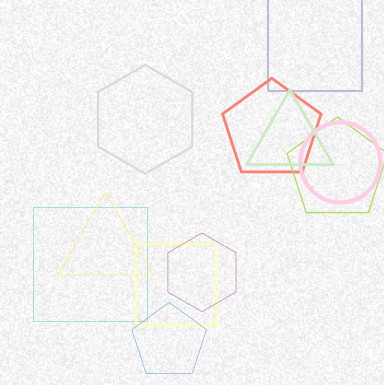[{"shape": "square", "thickness": 0.5, "radius": 0.74, "center": [0.234, 0.314]}, {"shape": "square", "thickness": 1.5, "radius": 0.52, "center": [0.457, 0.261]}, {"shape": "square", "thickness": 1.5, "radius": 0.61, "center": [0.818, 0.887]}, {"shape": "pentagon", "thickness": 2, "radius": 0.67, "center": [0.706, 0.662]}, {"shape": "pentagon", "thickness": 0.5, "radius": 0.51, "center": [0.439, 0.112]}, {"shape": "pentagon", "thickness": 1, "radius": 0.69, "center": [0.876, 0.559]}, {"shape": "circle", "thickness": 3, "radius": 0.52, "center": [0.884, 0.578]}, {"shape": "hexagon", "thickness": 1.5, "radius": 0.71, "center": [0.377, 0.69]}, {"shape": "hexagon", "thickness": 0.5, "radius": 0.51, "center": [0.525, 0.293]}, {"shape": "triangle", "thickness": 2, "radius": 0.65, "center": [0.753, 0.637]}, {"shape": "triangle", "thickness": 0.5, "radius": 0.72, "center": [0.274, 0.357]}]